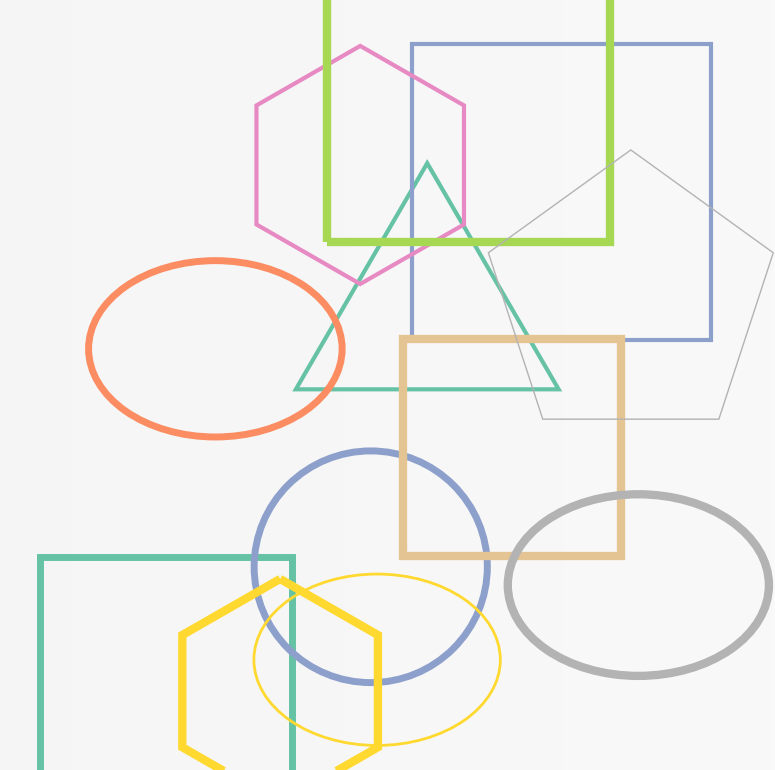[{"shape": "triangle", "thickness": 1.5, "radius": 0.98, "center": [0.551, 0.592]}, {"shape": "square", "thickness": 2.5, "radius": 0.81, "center": [0.214, 0.114]}, {"shape": "oval", "thickness": 2.5, "radius": 0.82, "center": [0.278, 0.547]}, {"shape": "circle", "thickness": 2.5, "radius": 0.75, "center": [0.478, 0.264]}, {"shape": "square", "thickness": 1.5, "radius": 0.96, "center": [0.725, 0.751]}, {"shape": "hexagon", "thickness": 1.5, "radius": 0.77, "center": [0.465, 0.786]}, {"shape": "square", "thickness": 3, "radius": 0.91, "center": [0.605, 0.869]}, {"shape": "hexagon", "thickness": 3, "radius": 0.73, "center": [0.361, 0.102]}, {"shape": "oval", "thickness": 1, "radius": 0.79, "center": [0.487, 0.143]}, {"shape": "square", "thickness": 3, "radius": 0.71, "center": [0.661, 0.419]}, {"shape": "pentagon", "thickness": 0.5, "radius": 0.97, "center": [0.814, 0.612]}, {"shape": "oval", "thickness": 3, "radius": 0.84, "center": [0.824, 0.24]}]